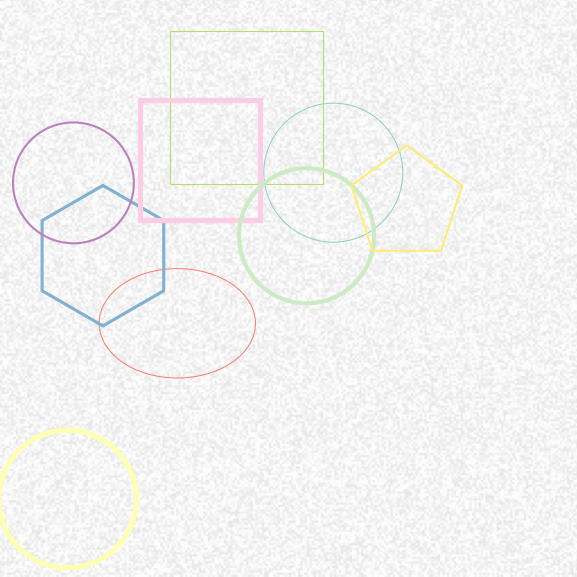[{"shape": "circle", "thickness": 0.5, "radius": 0.6, "center": [0.577, 0.7]}, {"shape": "circle", "thickness": 2.5, "radius": 0.6, "center": [0.117, 0.135]}, {"shape": "oval", "thickness": 0.5, "radius": 0.68, "center": [0.307, 0.439]}, {"shape": "hexagon", "thickness": 1.5, "radius": 0.61, "center": [0.178, 0.556]}, {"shape": "square", "thickness": 0.5, "radius": 0.66, "center": [0.426, 0.813]}, {"shape": "square", "thickness": 2.5, "radius": 0.52, "center": [0.346, 0.722]}, {"shape": "circle", "thickness": 1, "radius": 0.52, "center": [0.127, 0.682]}, {"shape": "circle", "thickness": 2, "radius": 0.58, "center": [0.531, 0.591]}, {"shape": "pentagon", "thickness": 1, "radius": 0.5, "center": [0.704, 0.647]}]